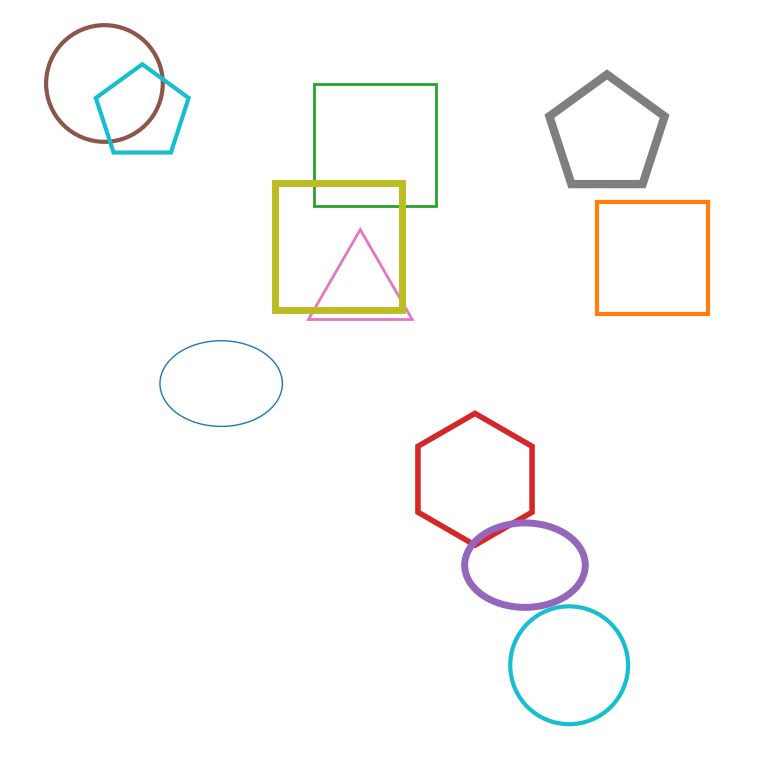[{"shape": "oval", "thickness": 0.5, "radius": 0.4, "center": [0.287, 0.502]}, {"shape": "square", "thickness": 1.5, "radius": 0.36, "center": [0.847, 0.665]}, {"shape": "square", "thickness": 1, "radius": 0.4, "center": [0.487, 0.812]}, {"shape": "hexagon", "thickness": 2, "radius": 0.43, "center": [0.617, 0.378]}, {"shape": "oval", "thickness": 2.5, "radius": 0.39, "center": [0.682, 0.266]}, {"shape": "circle", "thickness": 1.5, "radius": 0.38, "center": [0.136, 0.892]}, {"shape": "triangle", "thickness": 1, "radius": 0.39, "center": [0.468, 0.624]}, {"shape": "pentagon", "thickness": 3, "radius": 0.39, "center": [0.788, 0.825]}, {"shape": "square", "thickness": 2.5, "radius": 0.41, "center": [0.439, 0.68]}, {"shape": "circle", "thickness": 1.5, "radius": 0.38, "center": [0.739, 0.136]}, {"shape": "pentagon", "thickness": 1.5, "radius": 0.32, "center": [0.185, 0.853]}]